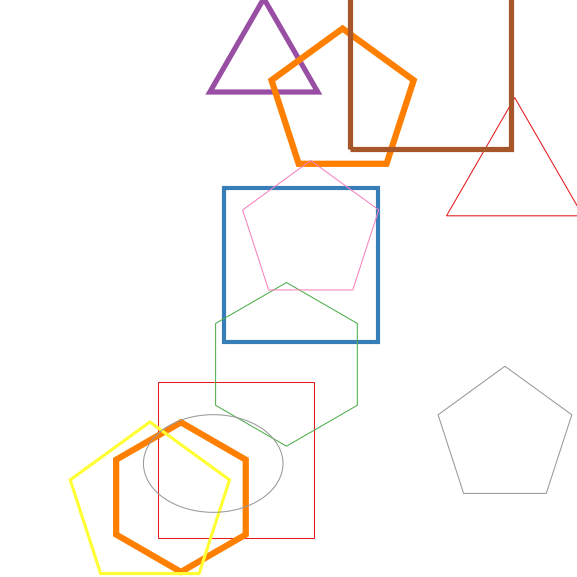[{"shape": "square", "thickness": 0.5, "radius": 0.68, "center": [0.408, 0.202]}, {"shape": "triangle", "thickness": 0.5, "radius": 0.68, "center": [0.891, 0.694]}, {"shape": "square", "thickness": 2, "radius": 0.67, "center": [0.521, 0.541]}, {"shape": "hexagon", "thickness": 0.5, "radius": 0.71, "center": [0.496, 0.368]}, {"shape": "triangle", "thickness": 2.5, "radius": 0.54, "center": [0.457, 0.894]}, {"shape": "pentagon", "thickness": 3, "radius": 0.65, "center": [0.593, 0.82]}, {"shape": "hexagon", "thickness": 3, "radius": 0.65, "center": [0.313, 0.138]}, {"shape": "pentagon", "thickness": 1.5, "radius": 0.73, "center": [0.26, 0.123]}, {"shape": "square", "thickness": 2.5, "radius": 0.7, "center": [0.745, 0.88]}, {"shape": "pentagon", "thickness": 0.5, "radius": 0.62, "center": [0.538, 0.597]}, {"shape": "oval", "thickness": 0.5, "radius": 0.6, "center": [0.369, 0.197]}, {"shape": "pentagon", "thickness": 0.5, "radius": 0.61, "center": [0.874, 0.243]}]